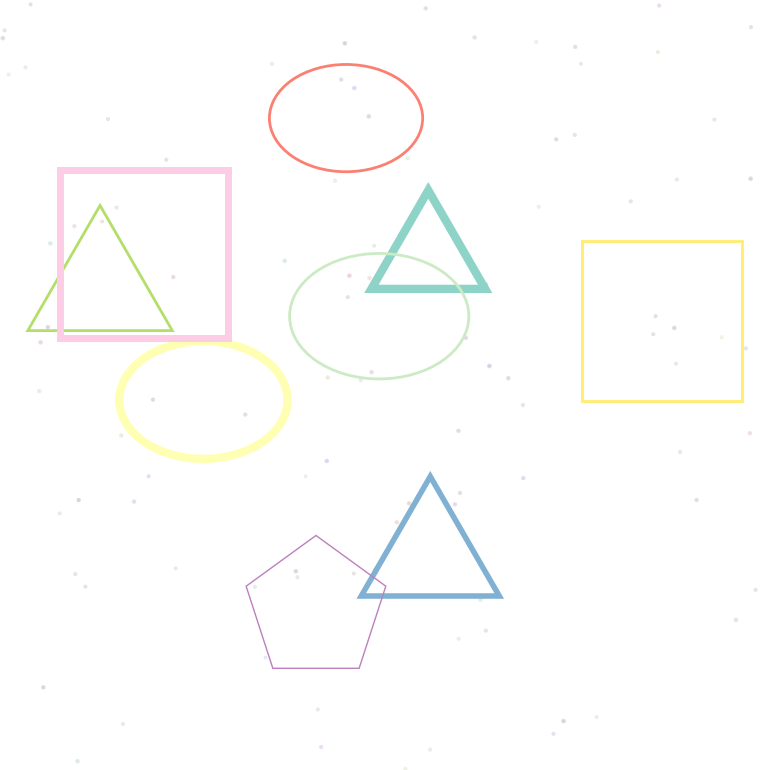[{"shape": "triangle", "thickness": 3, "radius": 0.43, "center": [0.556, 0.667]}, {"shape": "oval", "thickness": 3, "radius": 0.55, "center": [0.264, 0.48]}, {"shape": "oval", "thickness": 1, "radius": 0.5, "center": [0.449, 0.847]}, {"shape": "triangle", "thickness": 2, "radius": 0.52, "center": [0.559, 0.278]}, {"shape": "triangle", "thickness": 1, "radius": 0.54, "center": [0.13, 0.625]}, {"shape": "square", "thickness": 2.5, "radius": 0.55, "center": [0.187, 0.67]}, {"shape": "pentagon", "thickness": 0.5, "radius": 0.48, "center": [0.41, 0.209]}, {"shape": "oval", "thickness": 1, "radius": 0.58, "center": [0.493, 0.589]}, {"shape": "square", "thickness": 1, "radius": 0.52, "center": [0.859, 0.584]}]